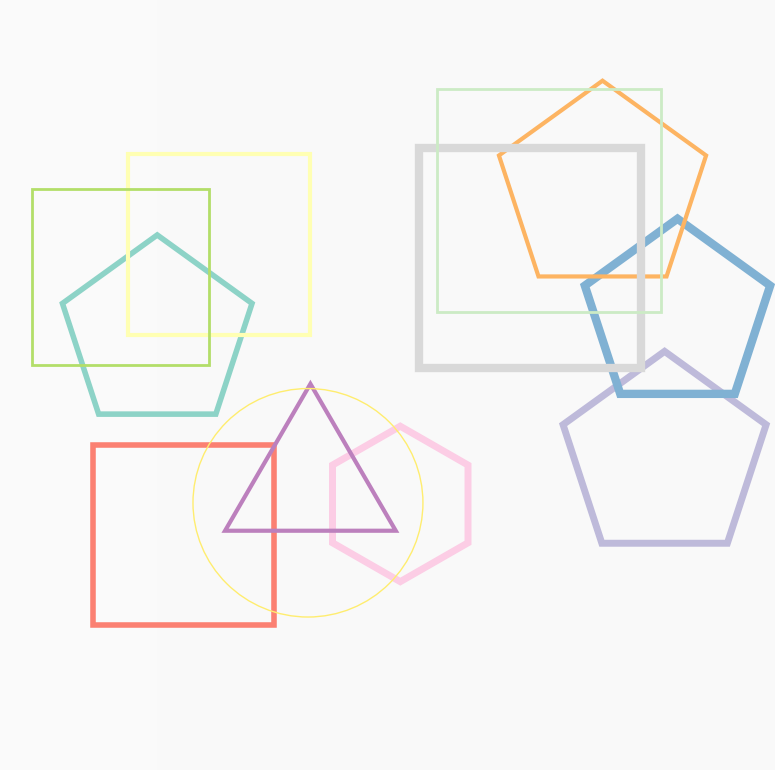[{"shape": "pentagon", "thickness": 2, "radius": 0.64, "center": [0.203, 0.566]}, {"shape": "square", "thickness": 1.5, "radius": 0.59, "center": [0.282, 0.682]}, {"shape": "pentagon", "thickness": 2.5, "radius": 0.69, "center": [0.858, 0.406]}, {"shape": "square", "thickness": 2, "radius": 0.58, "center": [0.237, 0.305]}, {"shape": "pentagon", "thickness": 3, "radius": 0.63, "center": [0.874, 0.59]}, {"shape": "pentagon", "thickness": 1.5, "radius": 0.7, "center": [0.777, 0.755]}, {"shape": "square", "thickness": 1, "radius": 0.57, "center": [0.155, 0.64]}, {"shape": "hexagon", "thickness": 2.5, "radius": 0.5, "center": [0.516, 0.346]}, {"shape": "square", "thickness": 3, "radius": 0.71, "center": [0.684, 0.665]}, {"shape": "triangle", "thickness": 1.5, "radius": 0.64, "center": [0.401, 0.374]}, {"shape": "square", "thickness": 1, "radius": 0.72, "center": [0.709, 0.739]}, {"shape": "circle", "thickness": 0.5, "radius": 0.74, "center": [0.397, 0.347]}]